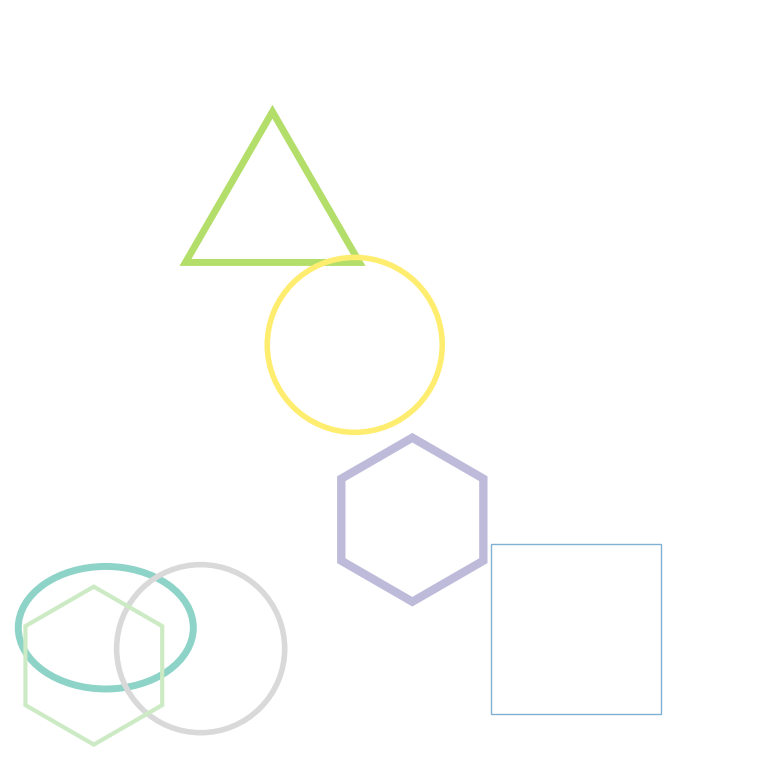[{"shape": "oval", "thickness": 2.5, "radius": 0.57, "center": [0.137, 0.185]}, {"shape": "hexagon", "thickness": 3, "radius": 0.53, "center": [0.535, 0.325]}, {"shape": "square", "thickness": 0.5, "radius": 0.55, "center": [0.748, 0.183]}, {"shape": "triangle", "thickness": 2.5, "radius": 0.65, "center": [0.354, 0.724]}, {"shape": "circle", "thickness": 2, "radius": 0.55, "center": [0.261, 0.158]}, {"shape": "hexagon", "thickness": 1.5, "radius": 0.51, "center": [0.122, 0.136]}, {"shape": "circle", "thickness": 2, "radius": 0.57, "center": [0.461, 0.552]}]